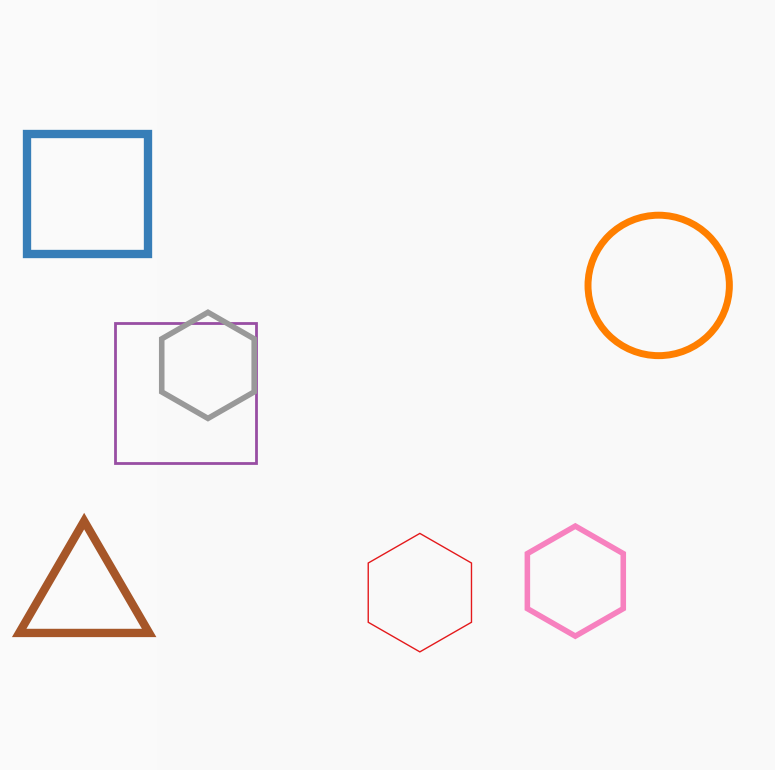[{"shape": "hexagon", "thickness": 0.5, "radius": 0.38, "center": [0.542, 0.23]}, {"shape": "square", "thickness": 3, "radius": 0.39, "center": [0.113, 0.748]}, {"shape": "square", "thickness": 1, "radius": 0.45, "center": [0.24, 0.489]}, {"shape": "circle", "thickness": 2.5, "radius": 0.46, "center": [0.85, 0.629]}, {"shape": "triangle", "thickness": 3, "radius": 0.48, "center": [0.109, 0.226]}, {"shape": "hexagon", "thickness": 2, "radius": 0.36, "center": [0.742, 0.245]}, {"shape": "hexagon", "thickness": 2, "radius": 0.34, "center": [0.268, 0.525]}]